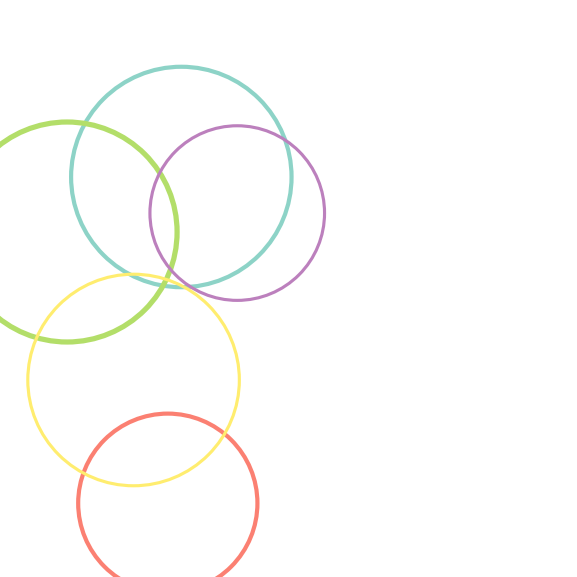[{"shape": "circle", "thickness": 2, "radius": 0.95, "center": [0.314, 0.693]}, {"shape": "circle", "thickness": 2, "radius": 0.78, "center": [0.291, 0.128]}, {"shape": "circle", "thickness": 2.5, "radius": 0.95, "center": [0.116, 0.597]}, {"shape": "circle", "thickness": 1.5, "radius": 0.76, "center": [0.411, 0.63]}, {"shape": "circle", "thickness": 1.5, "radius": 0.92, "center": [0.231, 0.341]}]